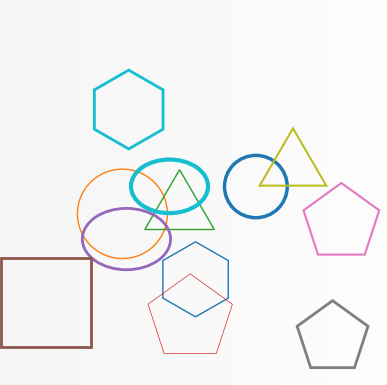[{"shape": "hexagon", "thickness": 1, "radius": 0.49, "center": [0.505, 0.274]}, {"shape": "circle", "thickness": 2.5, "radius": 0.4, "center": [0.66, 0.515]}, {"shape": "circle", "thickness": 1, "radius": 0.58, "center": [0.316, 0.445]}, {"shape": "triangle", "thickness": 1, "radius": 0.52, "center": [0.463, 0.456]}, {"shape": "pentagon", "thickness": 0.5, "radius": 0.57, "center": [0.491, 0.174]}, {"shape": "oval", "thickness": 2, "radius": 0.57, "center": [0.326, 0.379]}, {"shape": "square", "thickness": 2, "radius": 0.58, "center": [0.119, 0.215]}, {"shape": "pentagon", "thickness": 1.5, "radius": 0.51, "center": [0.881, 0.422]}, {"shape": "pentagon", "thickness": 2, "radius": 0.48, "center": [0.858, 0.123]}, {"shape": "triangle", "thickness": 1.5, "radius": 0.5, "center": [0.756, 0.567]}, {"shape": "hexagon", "thickness": 2, "radius": 0.51, "center": [0.332, 0.716]}, {"shape": "oval", "thickness": 3, "radius": 0.5, "center": [0.437, 0.516]}]